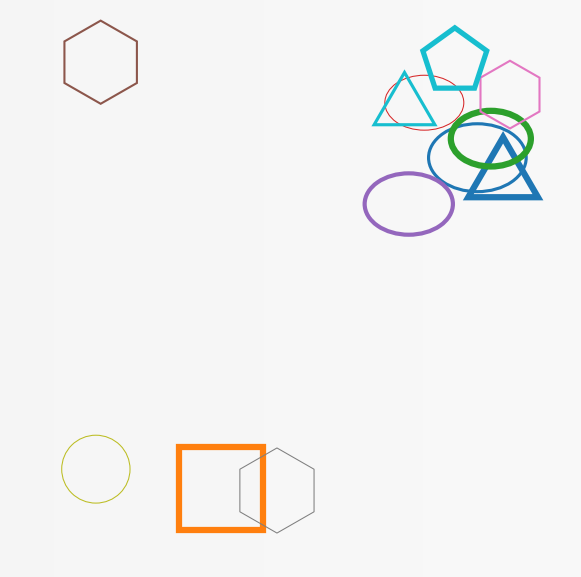[{"shape": "triangle", "thickness": 3, "radius": 0.35, "center": [0.866, 0.692]}, {"shape": "oval", "thickness": 1.5, "radius": 0.42, "center": [0.821, 0.726]}, {"shape": "square", "thickness": 3, "radius": 0.36, "center": [0.381, 0.153]}, {"shape": "oval", "thickness": 3, "radius": 0.34, "center": [0.844, 0.759]}, {"shape": "oval", "thickness": 0.5, "radius": 0.34, "center": [0.73, 0.821]}, {"shape": "oval", "thickness": 2, "radius": 0.38, "center": [0.703, 0.646]}, {"shape": "hexagon", "thickness": 1, "radius": 0.36, "center": [0.173, 0.891]}, {"shape": "hexagon", "thickness": 1, "radius": 0.29, "center": [0.877, 0.835]}, {"shape": "hexagon", "thickness": 0.5, "radius": 0.37, "center": [0.476, 0.15]}, {"shape": "circle", "thickness": 0.5, "radius": 0.29, "center": [0.165, 0.187]}, {"shape": "pentagon", "thickness": 2.5, "radius": 0.29, "center": [0.782, 0.893]}, {"shape": "triangle", "thickness": 1.5, "radius": 0.3, "center": [0.696, 0.813]}]